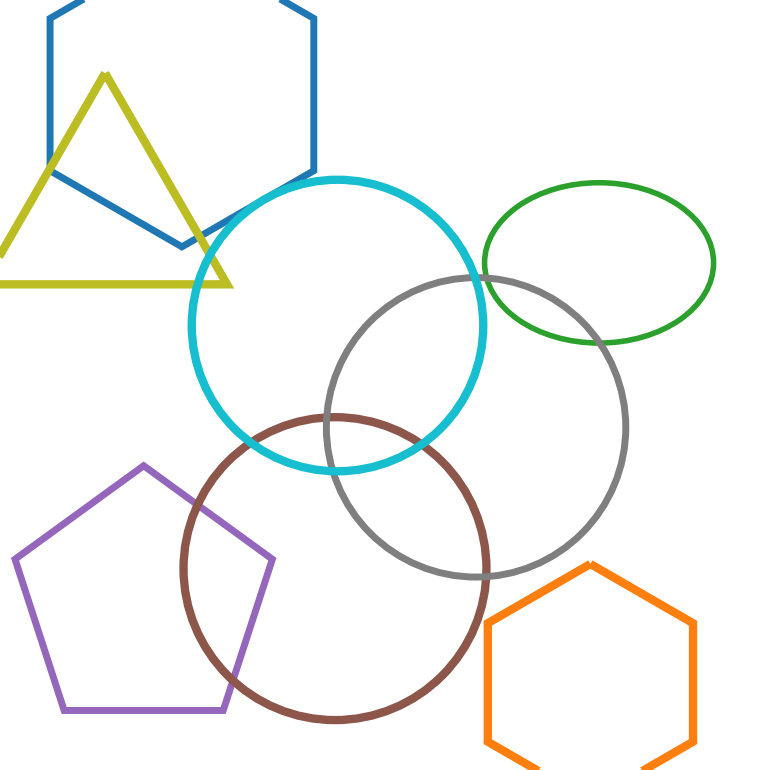[{"shape": "hexagon", "thickness": 2.5, "radius": 0.99, "center": [0.236, 0.877]}, {"shape": "hexagon", "thickness": 3, "radius": 0.77, "center": [0.767, 0.114]}, {"shape": "oval", "thickness": 2, "radius": 0.74, "center": [0.778, 0.659]}, {"shape": "pentagon", "thickness": 2.5, "radius": 0.88, "center": [0.187, 0.219]}, {"shape": "circle", "thickness": 3, "radius": 0.98, "center": [0.435, 0.262]}, {"shape": "circle", "thickness": 2.5, "radius": 0.97, "center": [0.618, 0.445]}, {"shape": "triangle", "thickness": 3, "radius": 0.91, "center": [0.136, 0.722]}, {"shape": "circle", "thickness": 3, "radius": 0.95, "center": [0.438, 0.577]}]